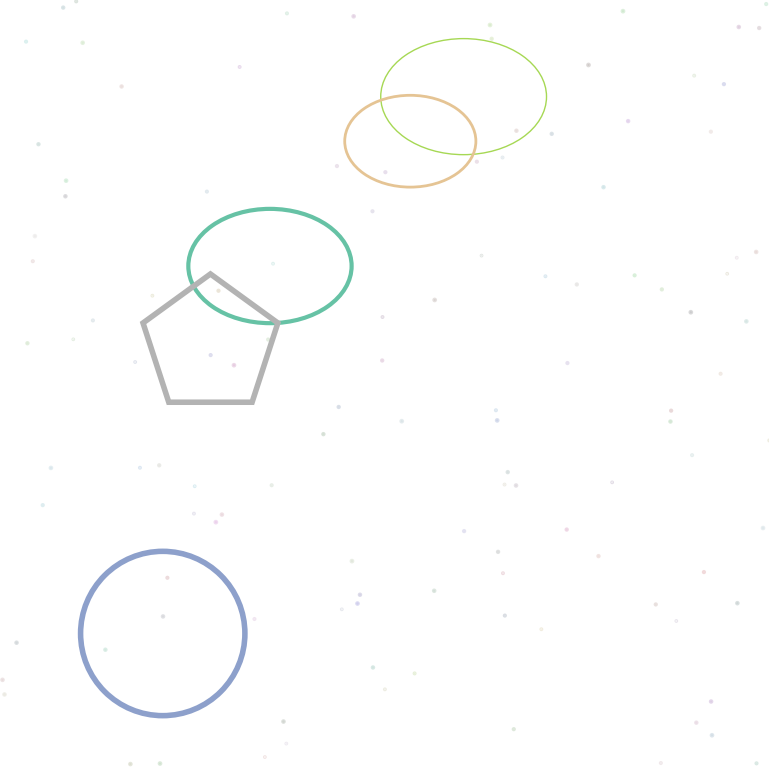[{"shape": "oval", "thickness": 1.5, "radius": 0.53, "center": [0.351, 0.655]}, {"shape": "circle", "thickness": 2, "radius": 0.53, "center": [0.211, 0.177]}, {"shape": "oval", "thickness": 0.5, "radius": 0.54, "center": [0.602, 0.874]}, {"shape": "oval", "thickness": 1, "radius": 0.43, "center": [0.533, 0.817]}, {"shape": "pentagon", "thickness": 2, "radius": 0.46, "center": [0.273, 0.552]}]